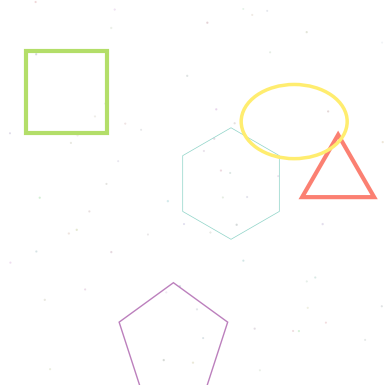[{"shape": "hexagon", "thickness": 0.5, "radius": 0.72, "center": [0.6, 0.523]}, {"shape": "triangle", "thickness": 3, "radius": 0.54, "center": [0.878, 0.542]}, {"shape": "square", "thickness": 3, "radius": 0.53, "center": [0.173, 0.762]}, {"shape": "pentagon", "thickness": 1, "radius": 0.74, "center": [0.45, 0.117]}, {"shape": "oval", "thickness": 2.5, "radius": 0.69, "center": [0.764, 0.684]}]